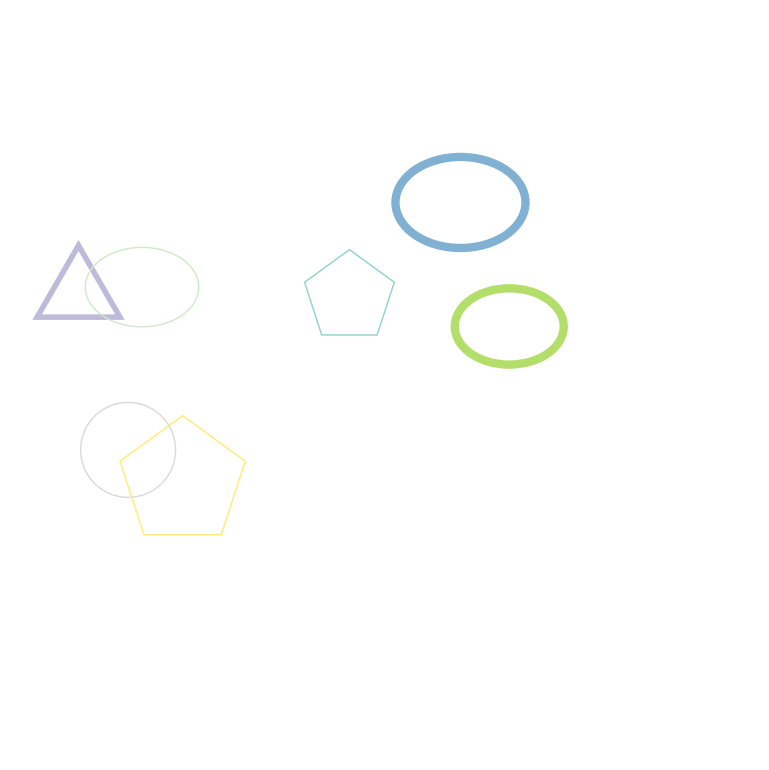[{"shape": "pentagon", "thickness": 0.5, "radius": 0.31, "center": [0.454, 0.615]}, {"shape": "triangle", "thickness": 2, "radius": 0.31, "center": [0.102, 0.619]}, {"shape": "oval", "thickness": 3, "radius": 0.42, "center": [0.598, 0.737]}, {"shape": "oval", "thickness": 3, "radius": 0.35, "center": [0.661, 0.576]}, {"shape": "circle", "thickness": 0.5, "radius": 0.31, "center": [0.166, 0.416]}, {"shape": "oval", "thickness": 0.5, "radius": 0.37, "center": [0.184, 0.627]}, {"shape": "pentagon", "thickness": 0.5, "radius": 0.43, "center": [0.237, 0.375]}]